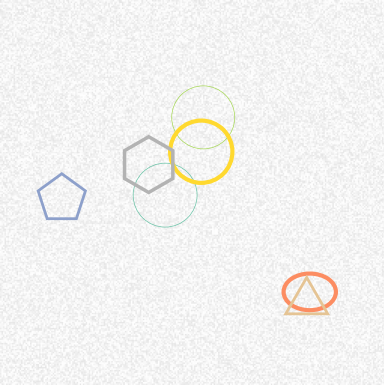[{"shape": "circle", "thickness": 0.5, "radius": 0.42, "center": [0.429, 0.493]}, {"shape": "oval", "thickness": 3, "radius": 0.34, "center": [0.805, 0.242]}, {"shape": "pentagon", "thickness": 2, "radius": 0.32, "center": [0.16, 0.484]}, {"shape": "circle", "thickness": 0.5, "radius": 0.41, "center": [0.528, 0.695]}, {"shape": "circle", "thickness": 3, "radius": 0.4, "center": [0.523, 0.606]}, {"shape": "triangle", "thickness": 2, "radius": 0.31, "center": [0.797, 0.216]}, {"shape": "hexagon", "thickness": 2.5, "radius": 0.36, "center": [0.386, 0.572]}]